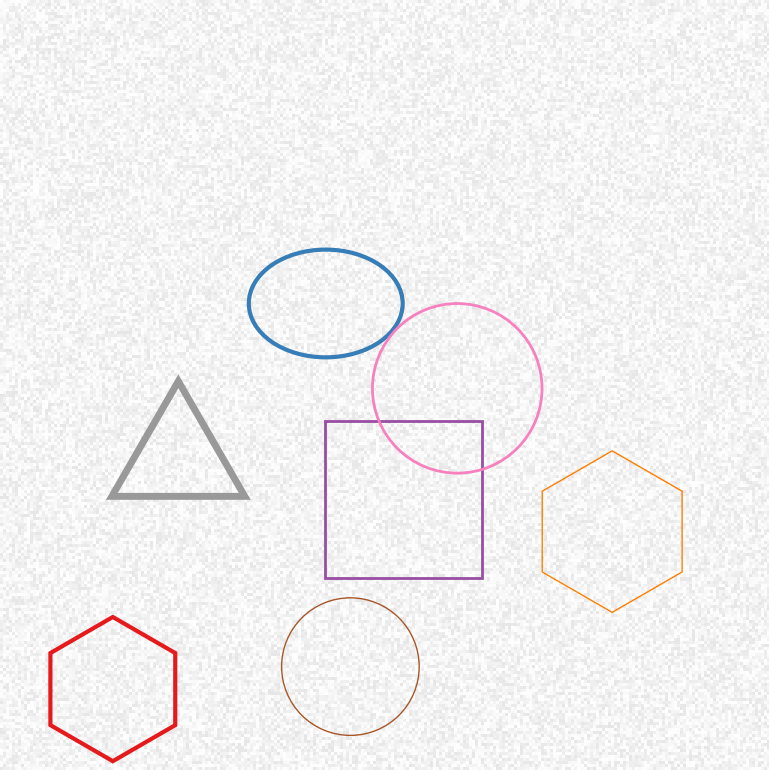[{"shape": "hexagon", "thickness": 1.5, "radius": 0.47, "center": [0.147, 0.105]}, {"shape": "oval", "thickness": 1.5, "radius": 0.5, "center": [0.423, 0.606]}, {"shape": "square", "thickness": 1, "radius": 0.51, "center": [0.524, 0.351]}, {"shape": "hexagon", "thickness": 0.5, "radius": 0.52, "center": [0.795, 0.31]}, {"shape": "circle", "thickness": 0.5, "radius": 0.45, "center": [0.455, 0.134]}, {"shape": "circle", "thickness": 1, "radius": 0.55, "center": [0.594, 0.496]}, {"shape": "triangle", "thickness": 2.5, "radius": 0.5, "center": [0.232, 0.405]}]